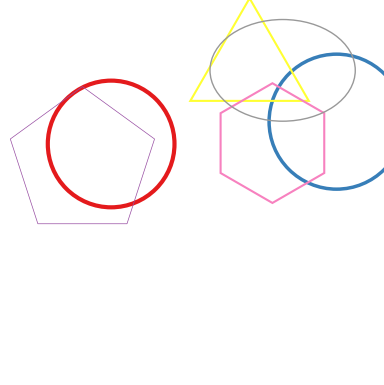[{"shape": "circle", "thickness": 3, "radius": 0.82, "center": [0.289, 0.626]}, {"shape": "circle", "thickness": 2.5, "radius": 0.88, "center": [0.874, 0.684]}, {"shape": "pentagon", "thickness": 0.5, "radius": 0.98, "center": [0.214, 0.578]}, {"shape": "triangle", "thickness": 1.5, "radius": 0.89, "center": [0.648, 0.827]}, {"shape": "hexagon", "thickness": 1.5, "radius": 0.78, "center": [0.708, 0.628]}, {"shape": "oval", "thickness": 1, "radius": 0.94, "center": [0.734, 0.817]}]